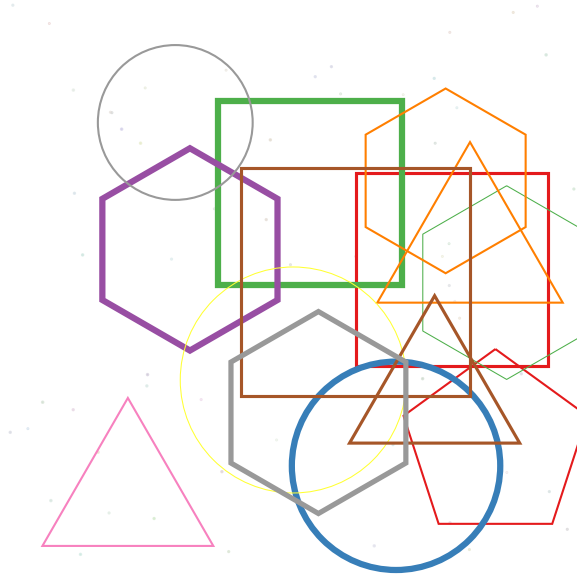[{"shape": "pentagon", "thickness": 1, "radius": 0.84, "center": [0.858, 0.227]}, {"shape": "square", "thickness": 1.5, "radius": 0.83, "center": [0.782, 0.532]}, {"shape": "circle", "thickness": 3, "radius": 0.9, "center": [0.686, 0.193]}, {"shape": "square", "thickness": 3, "radius": 0.8, "center": [0.536, 0.664]}, {"shape": "hexagon", "thickness": 0.5, "radius": 0.84, "center": [0.877, 0.51]}, {"shape": "hexagon", "thickness": 3, "radius": 0.88, "center": [0.329, 0.567]}, {"shape": "triangle", "thickness": 1, "radius": 0.93, "center": [0.814, 0.568]}, {"shape": "hexagon", "thickness": 1, "radius": 0.8, "center": [0.772, 0.686]}, {"shape": "circle", "thickness": 0.5, "radius": 0.98, "center": [0.508, 0.341]}, {"shape": "square", "thickness": 1.5, "radius": 0.99, "center": [0.616, 0.51]}, {"shape": "triangle", "thickness": 1.5, "radius": 0.85, "center": [0.753, 0.317]}, {"shape": "triangle", "thickness": 1, "radius": 0.85, "center": [0.221, 0.139]}, {"shape": "circle", "thickness": 1, "radius": 0.67, "center": [0.303, 0.787]}, {"shape": "hexagon", "thickness": 2.5, "radius": 0.87, "center": [0.551, 0.285]}]